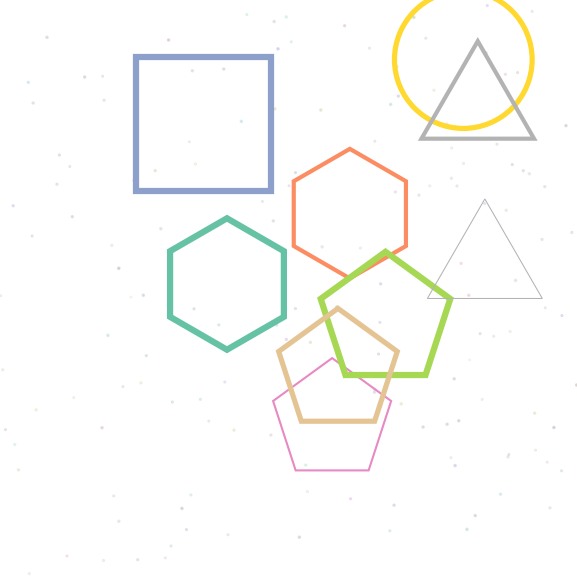[{"shape": "hexagon", "thickness": 3, "radius": 0.57, "center": [0.393, 0.507]}, {"shape": "hexagon", "thickness": 2, "radius": 0.56, "center": [0.606, 0.629]}, {"shape": "square", "thickness": 3, "radius": 0.58, "center": [0.353, 0.784]}, {"shape": "pentagon", "thickness": 1, "radius": 0.54, "center": [0.575, 0.272]}, {"shape": "pentagon", "thickness": 3, "radius": 0.59, "center": [0.668, 0.445]}, {"shape": "circle", "thickness": 2.5, "radius": 0.6, "center": [0.802, 0.896]}, {"shape": "pentagon", "thickness": 2.5, "radius": 0.54, "center": [0.585, 0.357]}, {"shape": "triangle", "thickness": 0.5, "radius": 0.57, "center": [0.84, 0.54]}, {"shape": "triangle", "thickness": 2, "radius": 0.56, "center": [0.827, 0.815]}]